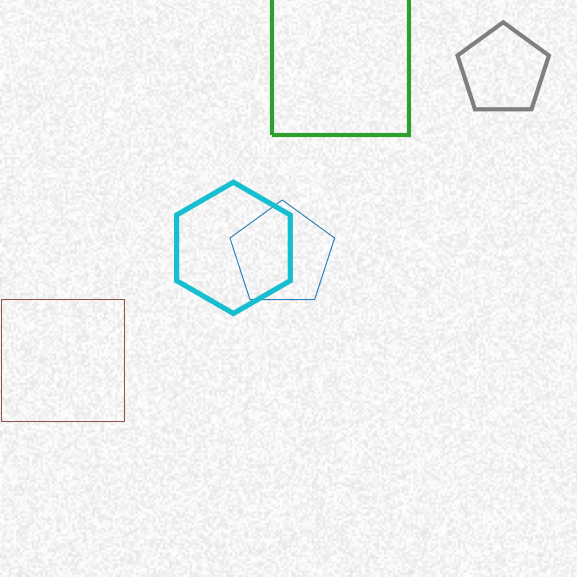[{"shape": "pentagon", "thickness": 0.5, "radius": 0.48, "center": [0.489, 0.557]}, {"shape": "square", "thickness": 2, "radius": 0.59, "center": [0.59, 0.883]}, {"shape": "square", "thickness": 0.5, "radius": 0.53, "center": [0.108, 0.376]}, {"shape": "pentagon", "thickness": 2, "radius": 0.42, "center": [0.871, 0.877]}, {"shape": "hexagon", "thickness": 2.5, "radius": 0.57, "center": [0.404, 0.57]}]